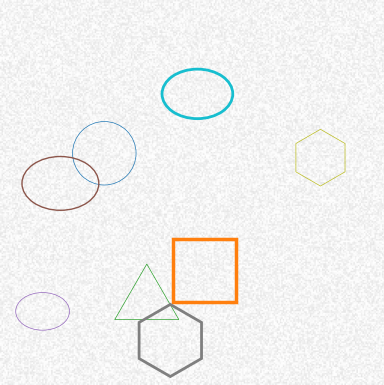[{"shape": "circle", "thickness": 0.5, "radius": 0.41, "center": [0.271, 0.602]}, {"shape": "square", "thickness": 2.5, "radius": 0.41, "center": [0.532, 0.298]}, {"shape": "triangle", "thickness": 0.5, "radius": 0.48, "center": [0.381, 0.218]}, {"shape": "oval", "thickness": 0.5, "radius": 0.35, "center": [0.111, 0.191]}, {"shape": "oval", "thickness": 1, "radius": 0.5, "center": [0.157, 0.524]}, {"shape": "hexagon", "thickness": 2, "radius": 0.47, "center": [0.442, 0.116]}, {"shape": "hexagon", "thickness": 0.5, "radius": 0.37, "center": [0.832, 0.59]}, {"shape": "oval", "thickness": 2, "radius": 0.46, "center": [0.513, 0.756]}]